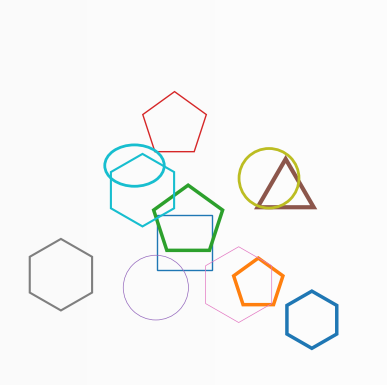[{"shape": "square", "thickness": 1, "radius": 0.36, "center": [0.476, 0.369]}, {"shape": "hexagon", "thickness": 2.5, "radius": 0.37, "center": [0.805, 0.17]}, {"shape": "pentagon", "thickness": 2.5, "radius": 0.33, "center": [0.667, 0.263]}, {"shape": "pentagon", "thickness": 2.5, "radius": 0.47, "center": [0.486, 0.425]}, {"shape": "pentagon", "thickness": 1, "radius": 0.43, "center": [0.45, 0.676]}, {"shape": "circle", "thickness": 0.5, "radius": 0.42, "center": [0.402, 0.253]}, {"shape": "triangle", "thickness": 3, "radius": 0.42, "center": [0.737, 0.503]}, {"shape": "hexagon", "thickness": 0.5, "radius": 0.49, "center": [0.616, 0.261]}, {"shape": "hexagon", "thickness": 1.5, "radius": 0.46, "center": [0.157, 0.287]}, {"shape": "circle", "thickness": 2, "radius": 0.39, "center": [0.694, 0.537]}, {"shape": "oval", "thickness": 2, "radius": 0.38, "center": [0.347, 0.57]}, {"shape": "hexagon", "thickness": 1.5, "radius": 0.47, "center": [0.368, 0.506]}]